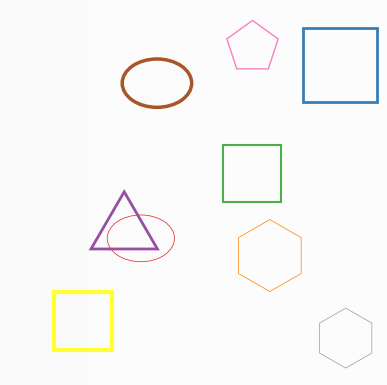[{"shape": "oval", "thickness": 0.5, "radius": 0.43, "center": [0.363, 0.381]}, {"shape": "square", "thickness": 2, "radius": 0.48, "center": [0.878, 0.831]}, {"shape": "square", "thickness": 1.5, "radius": 0.37, "center": [0.651, 0.549]}, {"shape": "triangle", "thickness": 2, "radius": 0.49, "center": [0.321, 0.403]}, {"shape": "hexagon", "thickness": 0.5, "radius": 0.47, "center": [0.696, 0.336]}, {"shape": "square", "thickness": 3, "radius": 0.38, "center": [0.214, 0.166]}, {"shape": "oval", "thickness": 2.5, "radius": 0.45, "center": [0.405, 0.784]}, {"shape": "pentagon", "thickness": 1, "radius": 0.35, "center": [0.652, 0.877]}, {"shape": "hexagon", "thickness": 0.5, "radius": 0.39, "center": [0.892, 0.122]}]